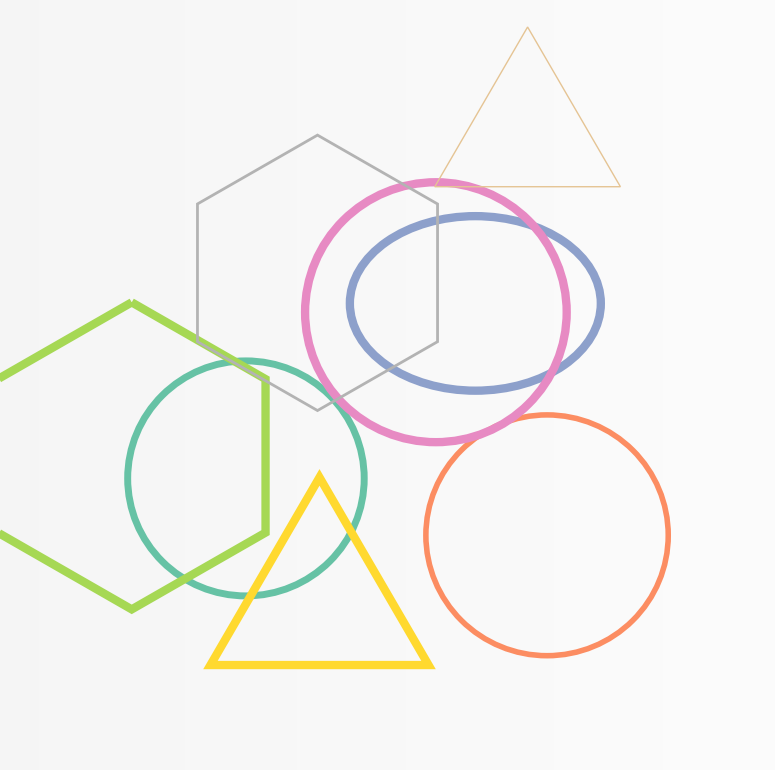[{"shape": "circle", "thickness": 2.5, "radius": 0.76, "center": [0.317, 0.379]}, {"shape": "circle", "thickness": 2, "radius": 0.78, "center": [0.706, 0.305]}, {"shape": "oval", "thickness": 3, "radius": 0.81, "center": [0.613, 0.606]}, {"shape": "circle", "thickness": 3, "radius": 0.84, "center": [0.562, 0.595]}, {"shape": "hexagon", "thickness": 3, "radius": 1.0, "center": [0.17, 0.408]}, {"shape": "triangle", "thickness": 3, "radius": 0.81, "center": [0.412, 0.218]}, {"shape": "triangle", "thickness": 0.5, "radius": 0.69, "center": [0.681, 0.827]}, {"shape": "hexagon", "thickness": 1, "radius": 0.89, "center": [0.41, 0.646]}]